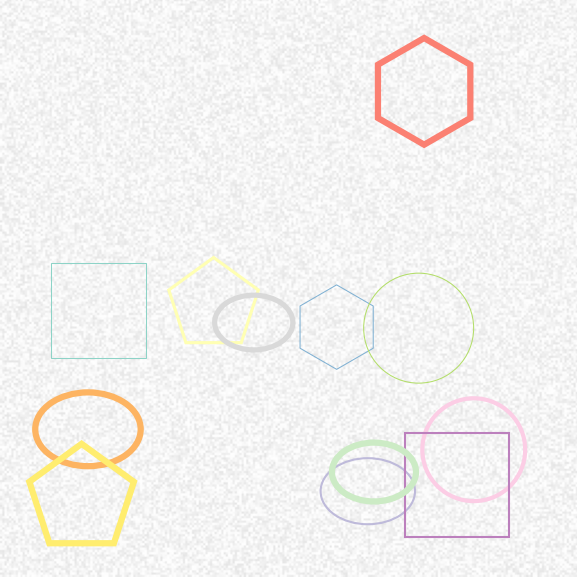[{"shape": "square", "thickness": 0.5, "radius": 0.41, "center": [0.171, 0.461]}, {"shape": "pentagon", "thickness": 1.5, "radius": 0.41, "center": [0.37, 0.472]}, {"shape": "oval", "thickness": 1, "radius": 0.41, "center": [0.637, 0.149]}, {"shape": "hexagon", "thickness": 3, "radius": 0.46, "center": [0.734, 0.841]}, {"shape": "hexagon", "thickness": 0.5, "radius": 0.37, "center": [0.583, 0.433]}, {"shape": "oval", "thickness": 3, "radius": 0.46, "center": [0.152, 0.256]}, {"shape": "circle", "thickness": 0.5, "radius": 0.48, "center": [0.725, 0.431]}, {"shape": "circle", "thickness": 2, "radius": 0.45, "center": [0.82, 0.22]}, {"shape": "oval", "thickness": 2.5, "radius": 0.34, "center": [0.439, 0.441]}, {"shape": "square", "thickness": 1, "radius": 0.45, "center": [0.791, 0.16]}, {"shape": "oval", "thickness": 3, "radius": 0.36, "center": [0.648, 0.182]}, {"shape": "pentagon", "thickness": 3, "radius": 0.48, "center": [0.141, 0.135]}]